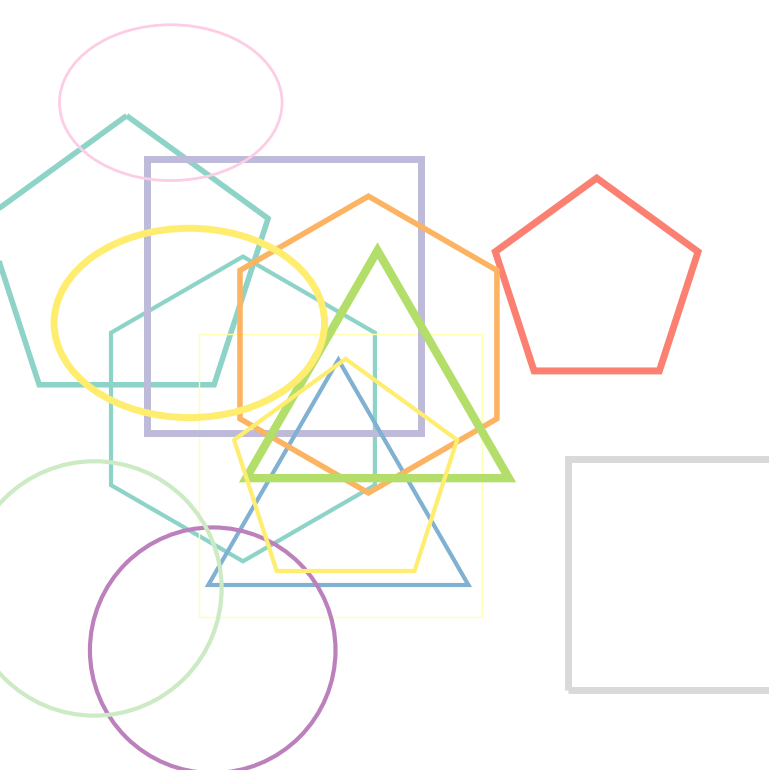[{"shape": "pentagon", "thickness": 2, "radius": 0.97, "center": [0.164, 0.657]}, {"shape": "hexagon", "thickness": 1.5, "radius": 0.99, "center": [0.316, 0.469]}, {"shape": "square", "thickness": 0.5, "radius": 0.92, "center": [0.442, 0.382]}, {"shape": "square", "thickness": 2.5, "radius": 0.89, "center": [0.369, 0.616]}, {"shape": "pentagon", "thickness": 2.5, "radius": 0.69, "center": [0.775, 0.63]}, {"shape": "triangle", "thickness": 1.5, "radius": 0.98, "center": [0.439, 0.338]}, {"shape": "hexagon", "thickness": 2, "radius": 0.96, "center": [0.479, 0.553]}, {"shape": "triangle", "thickness": 3, "radius": 0.99, "center": [0.49, 0.478]}, {"shape": "oval", "thickness": 1, "radius": 0.72, "center": [0.222, 0.867]}, {"shape": "square", "thickness": 2.5, "radius": 0.75, "center": [0.888, 0.254]}, {"shape": "circle", "thickness": 1.5, "radius": 0.8, "center": [0.276, 0.156]}, {"shape": "circle", "thickness": 1.5, "radius": 0.83, "center": [0.123, 0.236]}, {"shape": "oval", "thickness": 2.5, "radius": 0.88, "center": [0.246, 0.581]}, {"shape": "pentagon", "thickness": 1.5, "radius": 0.76, "center": [0.449, 0.382]}]